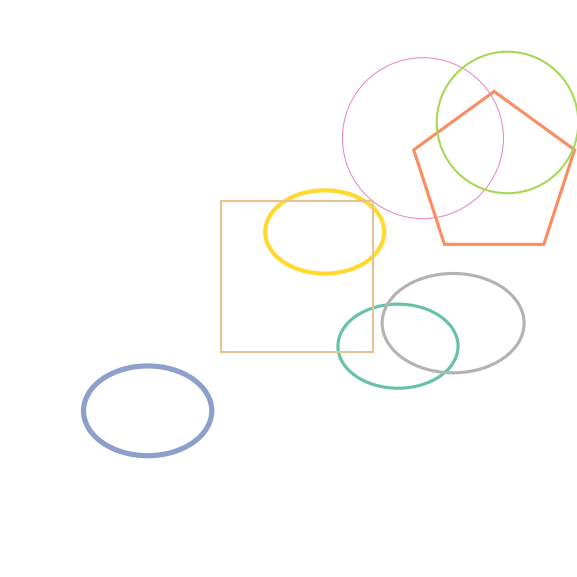[{"shape": "oval", "thickness": 1.5, "radius": 0.52, "center": [0.689, 0.4]}, {"shape": "pentagon", "thickness": 1.5, "radius": 0.73, "center": [0.856, 0.694]}, {"shape": "oval", "thickness": 2.5, "radius": 0.56, "center": [0.256, 0.288]}, {"shape": "circle", "thickness": 0.5, "radius": 0.7, "center": [0.732, 0.76]}, {"shape": "circle", "thickness": 1, "radius": 0.61, "center": [0.879, 0.787]}, {"shape": "oval", "thickness": 2, "radius": 0.52, "center": [0.562, 0.597]}, {"shape": "square", "thickness": 1, "radius": 0.66, "center": [0.514, 0.521]}, {"shape": "oval", "thickness": 1.5, "radius": 0.61, "center": [0.785, 0.44]}]